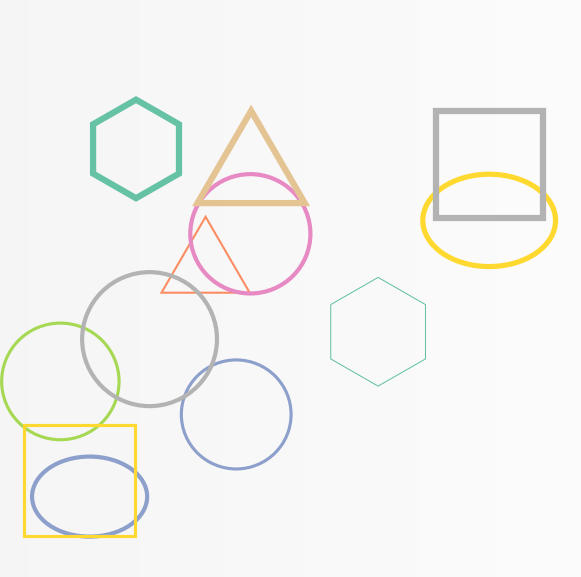[{"shape": "hexagon", "thickness": 3, "radius": 0.43, "center": [0.234, 0.741]}, {"shape": "hexagon", "thickness": 0.5, "radius": 0.47, "center": [0.651, 0.425]}, {"shape": "triangle", "thickness": 1, "radius": 0.44, "center": [0.354, 0.536]}, {"shape": "circle", "thickness": 1.5, "radius": 0.47, "center": [0.406, 0.281]}, {"shape": "oval", "thickness": 2, "radius": 0.5, "center": [0.154, 0.139]}, {"shape": "circle", "thickness": 2, "radius": 0.52, "center": [0.431, 0.594]}, {"shape": "circle", "thickness": 1.5, "radius": 0.5, "center": [0.104, 0.339]}, {"shape": "square", "thickness": 1.5, "radius": 0.48, "center": [0.137, 0.167]}, {"shape": "oval", "thickness": 2.5, "radius": 0.57, "center": [0.842, 0.618]}, {"shape": "triangle", "thickness": 3, "radius": 0.53, "center": [0.432, 0.701]}, {"shape": "circle", "thickness": 2, "radius": 0.58, "center": [0.257, 0.412]}, {"shape": "square", "thickness": 3, "radius": 0.46, "center": [0.842, 0.715]}]